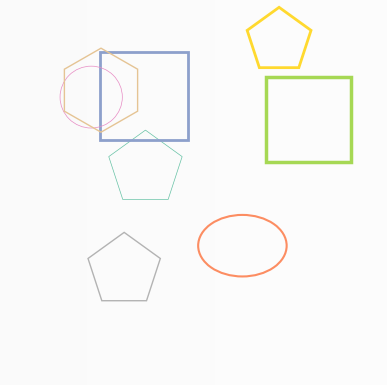[{"shape": "pentagon", "thickness": 0.5, "radius": 0.5, "center": [0.375, 0.562]}, {"shape": "oval", "thickness": 1.5, "radius": 0.57, "center": [0.626, 0.362]}, {"shape": "square", "thickness": 2, "radius": 0.57, "center": [0.372, 0.751]}, {"shape": "circle", "thickness": 0.5, "radius": 0.4, "center": [0.235, 0.748]}, {"shape": "square", "thickness": 2.5, "radius": 0.55, "center": [0.796, 0.69]}, {"shape": "pentagon", "thickness": 2, "radius": 0.43, "center": [0.72, 0.894]}, {"shape": "hexagon", "thickness": 1, "radius": 0.55, "center": [0.261, 0.766]}, {"shape": "pentagon", "thickness": 1, "radius": 0.49, "center": [0.32, 0.298]}]